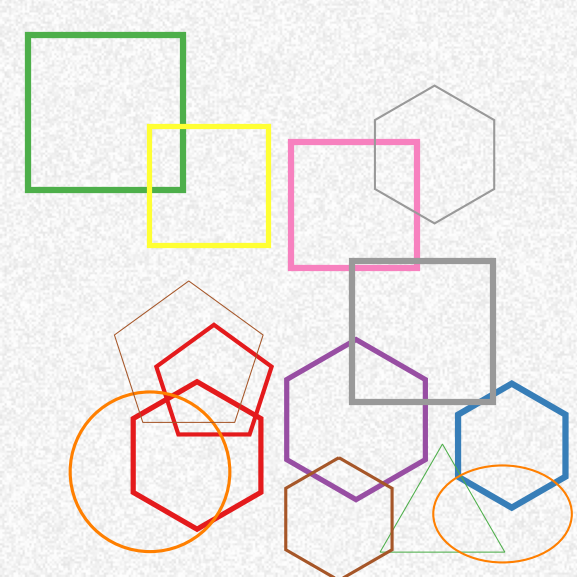[{"shape": "hexagon", "thickness": 2.5, "radius": 0.64, "center": [0.341, 0.21]}, {"shape": "pentagon", "thickness": 2, "radius": 0.52, "center": [0.371, 0.332]}, {"shape": "hexagon", "thickness": 3, "radius": 0.54, "center": [0.886, 0.227]}, {"shape": "square", "thickness": 3, "radius": 0.67, "center": [0.182, 0.804]}, {"shape": "triangle", "thickness": 0.5, "radius": 0.62, "center": [0.766, 0.105]}, {"shape": "hexagon", "thickness": 2.5, "radius": 0.69, "center": [0.617, 0.273]}, {"shape": "circle", "thickness": 1.5, "radius": 0.69, "center": [0.26, 0.182]}, {"shape": "oval", "thickness": 1, "radius": 0.6, "center": [0.87, 0.109]}, {"shape": "square", "thickness": 2.5, "radius": 0.51, "center": [0.361, 0.678]}, {"shape": "pentagon", "thickness": 0.5, "radius": 0.68, "center": [0.327, 0.377]}, {"shape": "hexagon", "thickness": 1.5, "radius": 0.53, "center": [0.587, 0.1]}, {"shape": "square", "thickness": 3, "radius": 0.54, "center": [0.613, 0.644]}, {"shape": "hexagon", "thickness": 1, "radius": 0.6, "center": [0.753, 0.732]}, {"shape": "square", "thickness": 3, "radius": 0.61, "center": [0.732, 0.426]}]